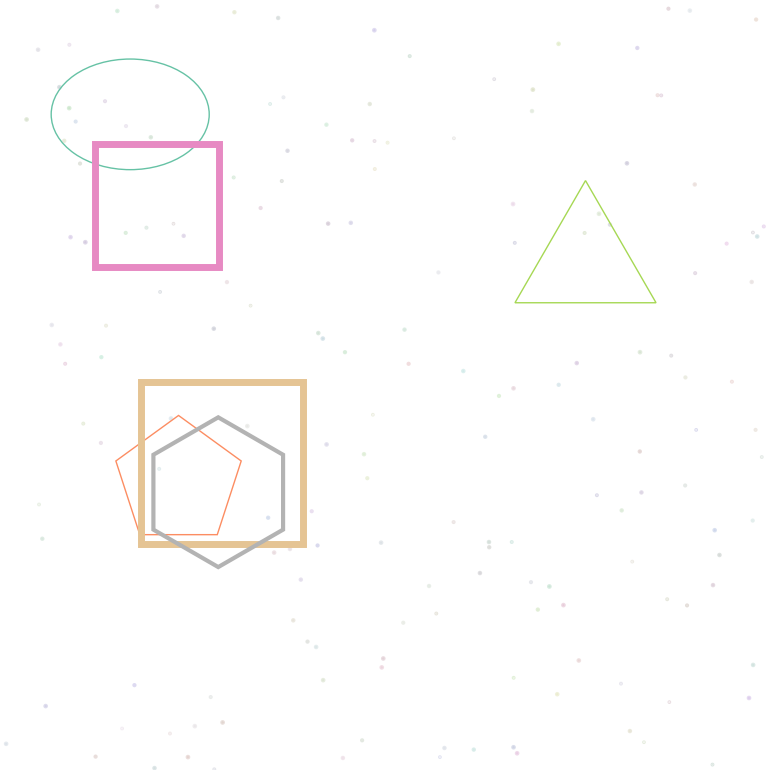[{"shape": "oval", "thickness": 0.5, "radius": 0.51, "center": [0.169, 0.851]}, {"shape": "pentagon", "thickness": 0.5, "radius": 0.43, "center": [0.232, 0.375]}, {"shape": "square", "thickness": 2.5, "radius": 0.4, "center": [0.204, 0.733]}, {"shape": "triangle", "thickness": 0.5, "radius": 0.53, "center": [0.76, 0.66]}, {"shape": "square", "thickness": 2.5, "radius": 0.53, "center": [0.288, 0.398]}, {"shape": "hexagon", "thickness": 1.5, "radius": 0.49, "center": [0.283, 0.361]}]